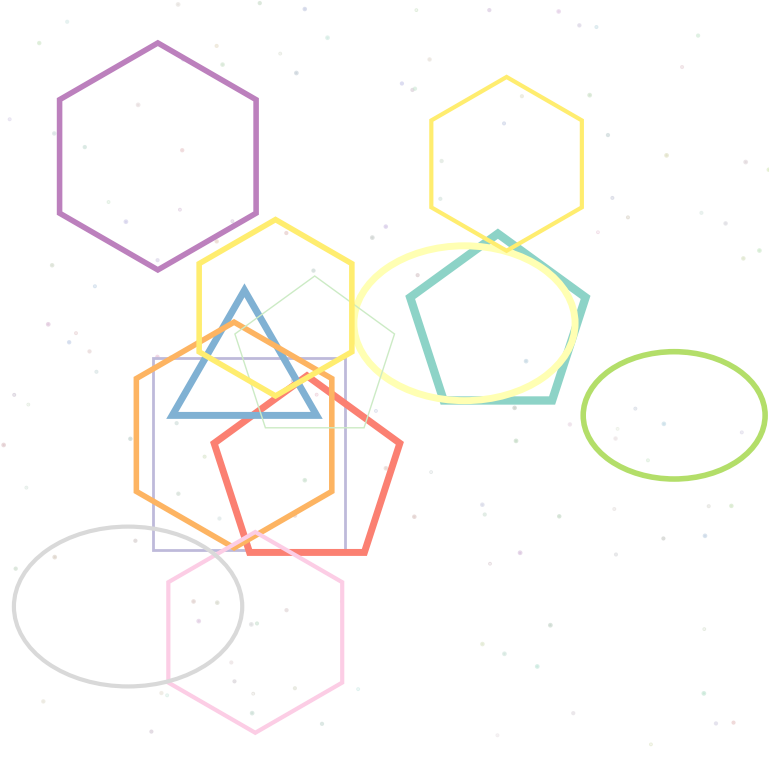[{"shape": "pentagon", "thickness": 3, "radius": 0.6, "center": [0.647, 0.577]}, {"shape": "oval", "thickness": 2.5, "radius": 0.72, "center": [0.603, 0.58]}, {"shape": "square", "thickness": 1, "radius": 0.62, "center": [0.324, 0.41]}, {"shape": "pentagon", "thickness": 2.5, "radius": 0.63, "center": [0.399, 0.385]}, {"shape": "triangle", "thickness": 2.5, "radius": 0.54, "center": [0.317, 0.515]}, {"shape": "hexagon", "thickness": 2, "radius": 0.73, "center": [0.304, 0.435]}, {"shape": "oval", "thickness": 2, "radius": 0.59, "center": [0.876, 0.461]}, {"shape": "hexagon", "thickness": 1.5, "radius": 0.65, "center": [0.332, 0.179]}, {"shape": "oval", "thickness": 1.5, "radius": 0.74, "center": [0.166, 0.212]}, {"shape": "hexagon", "thickness": 2, "radius": 0.74, "center": [0.205, 0.797]}, {"shape": "pentagon", "thickness": 0.5, "radius": 0.54, "center": [0.409, 0.533]}, {"shape": "hexagon", "thickness": 1.5, "radius": 0.56, "center": [0.658, 0.787]}, {"shape": "hexagon", "thickness": 2, "radius": 0.57, "center": [0.358, 0.6]}]